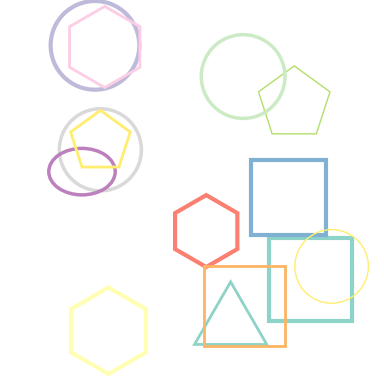[{"shape": "triangle", "thickness": 2, "radius": 0.54, "center": [0.599, 0.16]}, {"shape": "square", "thickness": 3, "radius": 0.54, "center": [0.806, 0.274]}, {"shape": "hexagon", "thickness": 3, "radius": 0.56, "center": [0.282, 0.141]}, {"shape": "circle", "thickness": 3, "radius": 0.58, "center": [0.247, 0.882]}, {"shape": "hexagon", "thickness": 3, "radius": 0.47, "center": [0.536, 0.4]}, {"shape": "square", "thickness": 3, "radius": 0.49, "center": [0.749, 0.486]}, {"shape": "square", "thickness": 2, "radius": 0.52, "center": [0.634, 0.205]}, {"shape": "pentagon", "thickness": 1, "radius": 0.49, "center": [0.764, 0.731]}, {"shape": "hexagon", "thickness": 2, "radius": 0.53, "center": [0.272, 0.878]}, {"shape": "circle", "thickness": 2.5, "radius": 0.53, "center": [0.261, 0.611]}, {"shape": "oval", "thickness": 2.5, "radius": 0.43, "center": [0.213, 0.554]}, {"shape": "circle", "thickness": 2.5, "radius": 0.54, "center": [0.632, 0.801]}, {"shape": "pentagon", "thickness": 2, "radius": 0.41, "center": [0.261, 0.632]}, {"shape": "circle", "thickness": 1, "radius": 0.48, "center": [0.861, 0.308]}]